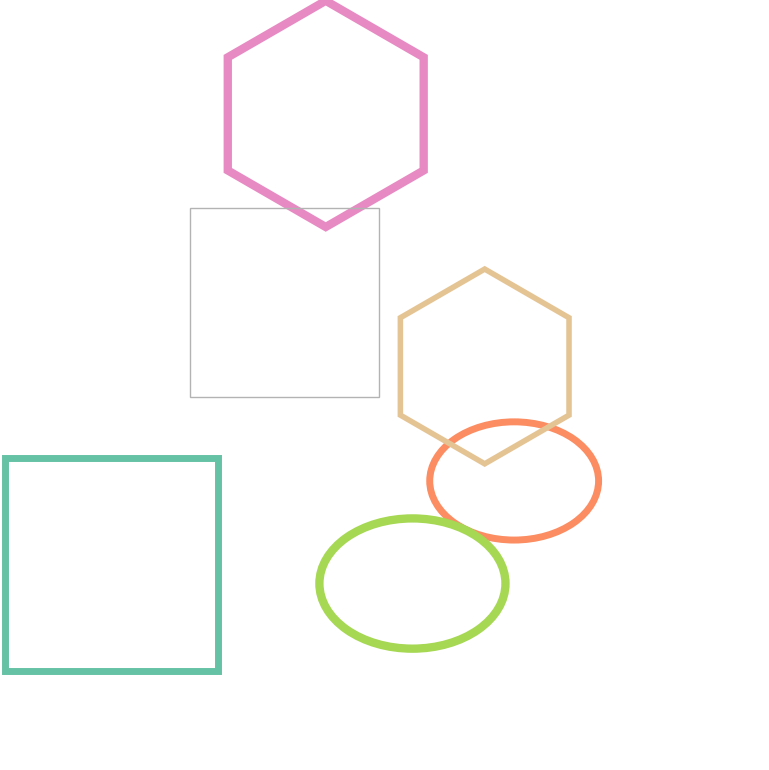[{"shape": "square", "thickness": 2.5, "radius": 0.69, "center": [0.145, 0.267]}, {"shape": "oval", "thickness": 2.5, "radius": 0.55, "center": [0.668, 0.375]}, {"shape": "hexagon", "thickness": 3, "radius": 0.73, "center": [0.423, 0.852]}, {"shape": "oval", "thickness": 3, "radius": 0.6, "center": [0.536, 0.242]}, {"shape": "hexagon", "thickness": 2, "radius": 0.63, "center": [0.629, 0.524]}, {"shape": "square", "thickness": 0.5, "radius": 0.61, "center": [0.369, 0.607]}]